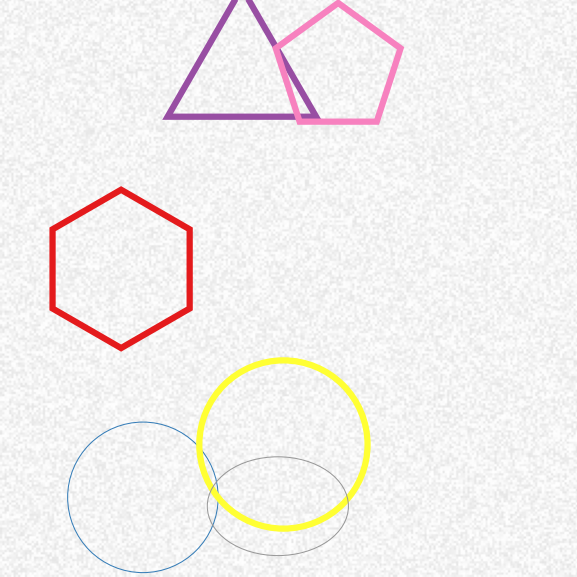[{"shape": "hexagon", "thickness": 3, "radius": 0.69, "center": [0.21, 0.533]}, {"shape": "circle", "thickness": 0.5, "radius": 0.65, "center": [0.247, 0.138]}, {"shape": "triangle", "thickness": 3, "radius": 0.74, "center": [0.419, 0.871]}, {"shape": "circle", "thickness": 3, "radius": 0.73, "center": [0.491, 0.229]}, {"shape": "pentagon", "thickness": 3, "radius": 0.57, "center": [0.586, 0.88]}, {"shape": "oval", "thickness": 0.5, "radius": 0.61, "center": [0.481, 0.123]}]